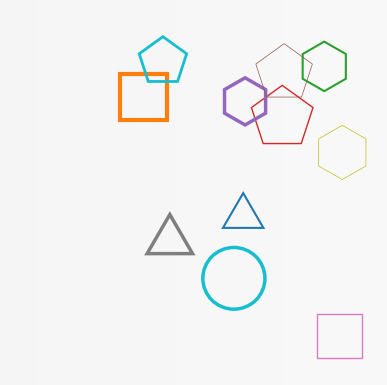[{"shape": "triangle", "thickness": 1.5, "radius": 0.3, "center": [0.628, 0.438]}, {"shape": "square", "thickness": 3, "radius": 0.3, "center": [0.37, 0.748]}, {"shape": "hexagon", "thickness": 1.5, "radius": 0.32, "center": [0.837, 0.828]}, {"shape": "pentagon", "thickness": 1, "radius": 0.42, "center": [0.728, 0.695]}, {"shape": "hexagon", "thickness": 2.5, "radius": 0.31, "center": [0.632, 0.737]}, {"shape": "pentagon", "thickness": 0.5, "radius": 0.38, "center": [0.733, 0.81]}, {"shape": "square", "thickness": 1, "radius": 0.29, "center": [0.877, 0.128]}, {"shape": "triangle", "thickness": 2.5, "radius": 0.34, "center": [0.438, 0.375]}, {"shape": "hexagon", "thickness": 0.5, "radius": 0.35, "center": [0.883, 0.604]}, {"shape": "pentagon", "thickness": 2, "radius": 0.32, "center": [0.42, 0.84]}, {"shape": "circle", "thickness": 2.5, "radius": 0.4, "center": [0.604, 0.277]}]